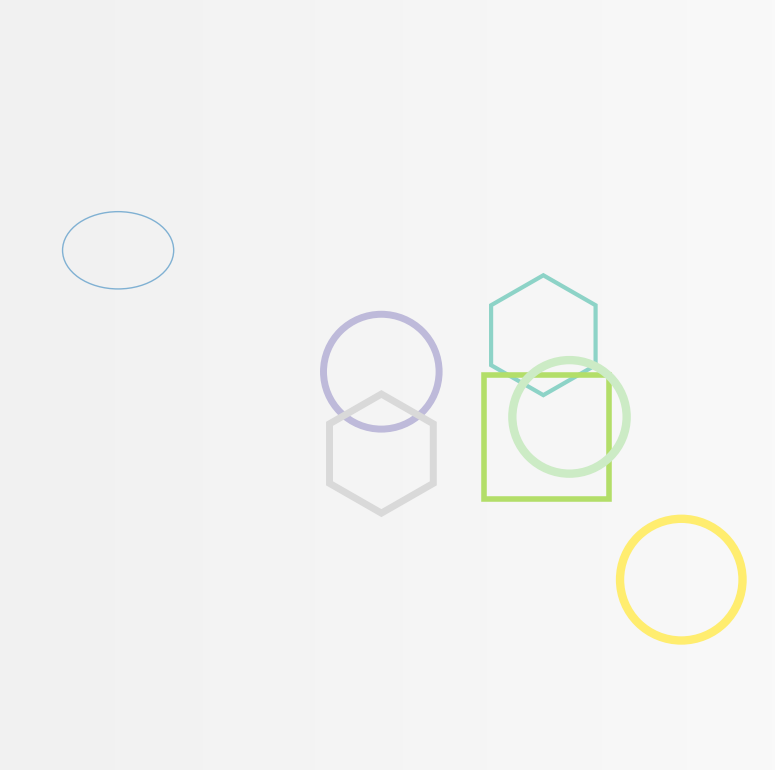[{"shape": "hexagon", "thickness": 1.5, "radius": 0.39, "center": [0.701, 0.565]}, {"shape": "circle", "thickness": 2.5, "radius": 0.37, "center": [0.492, 0.517]}, {"shape": "oval", "thickness": 0.5, "radius": 0.36, "center": [0.152, 0.675]}, {"shape": "square", "thickness": 2, "radius": 0.4, "center": [0.705, 0.432]}, {"shape": "hexagon", "thickness": 2.5, "radius": 0.39, "center": [0.492, 0.411]}, {"shape": "circle", "thickness": 3, "radius": 0.37, "center": [0.735, 0.459]}, {"shape": "circle", "thickness": 3, "radius": 0.4, "center": [0.879, 0.247]}]